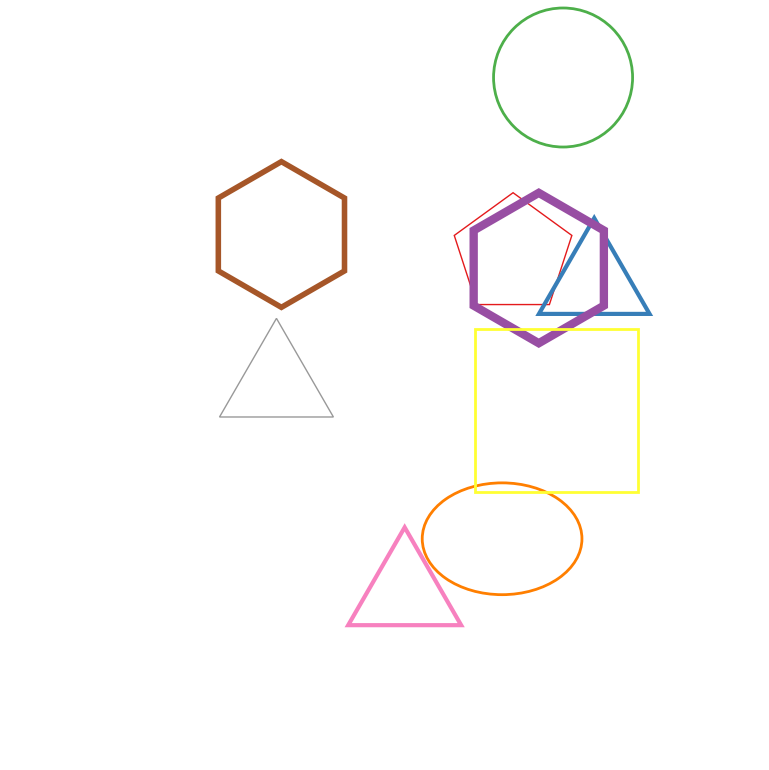[{"shape": "pentagon", "thickness": 0.5, "radius": 0.4, "center": [0.666, 0.669]}, {"shape": "triangle", "thickness": 1.5, "radius": 0.41, "center": [0.772, 0.634]}, {"shape": "circle", "thickness": 1, "radius": 0.45, "center": [0.731, 0.899]}, {"shape": "hexagon", "thickness": 3, "radius": 0.49, "center": [0.7, 0.652]}, {"shape": "oval", "thickness": 1, "radius": 0.52, "center": [0.652, 0.3]}, {"shape": "square", "thickness": 1, "radius": 0.53, "center": [0.723, 0.467]}, {"shape": "hexagon", "thickness": 2, "radius": 0.47, "center": [0.365, 0.695]}, {"shape": "triangle", "thickness": 1.5, "radius": 0.42, "center": [0.526, 0.23]}, {"shape": "triangle", "thickness": 0.5, "radius": 0.43, "center": [0.359, 0.501]}]